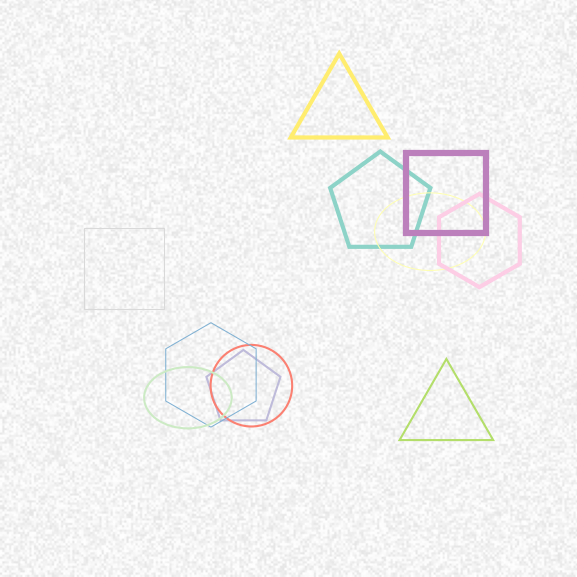[{"shape": "pentagon", "thickness": 2, "radius": 0.46, "center": [0.658, 0.646]}, {"shape": "oval", "thickness": 0.5, "radius": 0.48, "center": [0.745, 0.598]}, {"shape": "pentagon", "thickness": 1, "radius": 0.34, "center": [0.422, 0.326]}, {"shape": "circle", "thickness": 1, "radius": 0.35, "center": [0.435, 0.331]}, {"shape": "hexagon", "thickness": 0.5, "radius": 0.45, "center": [0.365, 0.35]}, {"shape": "triangle", "thickness": 1, "radius": 0.47, "center": [0.773, 0.284]}, {"shape": "hexagon", "thickness": 2, "radius": 0.4, "center": [0.83, 0.583]}, {"shape": "square", "thickness": 0.5, "radius": 0.35, "center": [0.215, 0.534]}, {"shape": "square", "thickness": 3, "radius": 0.35, "center": [0.772, 0.665]}, {"shape": "oval", "thickness": 1, "radius": 0.38, "center": [0.325, 0.31]}, {"shape": "triangle", "thickness": 2, "radius": 0.48, "center": [0.587, 0.81]}]